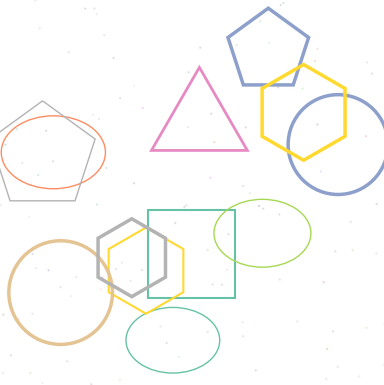[{"shape": "oval", "thickness": 1, "radius": 0.61, "center": [0.449, 0.116]}, {"shape": "square", "thickness": 1.5, "radius": 0.57, "center": [0.498, 0.34]}, {"shape": "oval", "thickness": 1, "radius": 0.68, "center": [0.139, 0.604]}, {"shape": "pentagon", "thickness": 2.5, "radius": 0.55, "center": [0.697, 0.869]}, {"shape": "circle", "thickness": 2.5, "radius": 0.65, "center": [0.878, 0.624]}, {"shape": "triangle", "thickness": 2, "radius": 0.72, "center": [0.518, 0.681]}, {"shape": "oval", "thickness": 1, "radius": 0.63, "center": [0.682, 0.394]}, {"shape": "hexagon", "thickness": 2.5, "radius": 0.62, "center": [0.789, 0.708]}, {"shape": "hexagon", "thickness": 1.5, "radius": 0.56, "center": [0.379, 0.297]}, {"shape": "circle", "thickness": 2.5, "radius": 0.67, "center": [0.158, 0.24]}, {"shape": "pentagon", "thickness": 1, "radius": 0.72, "center": [0.111, 0.595]}, {"shape": "hexagon", "thickness": 2.5, "radius": 0.51, "center": [0.342, 0.331]}]